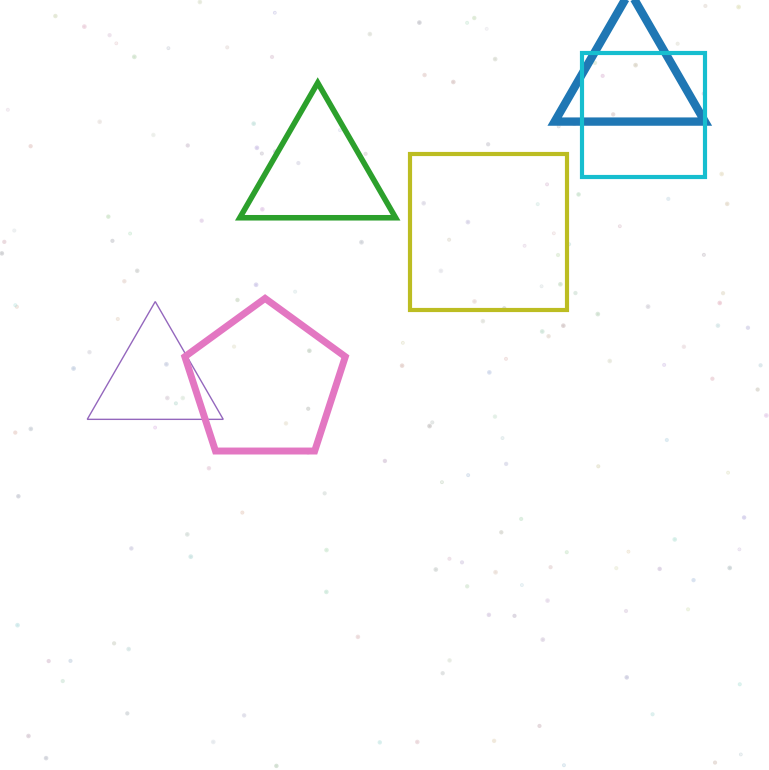[{"shape": "triangle", "thickness": 3, "radius": 0.56, "center": [0.818, 0.898]}, {"shape": "triangle", "thickness": 2, "radius": 0.58, "center": [0.413, 0.776]}, {"shape": "triangle", "thickness": 0.5, "radius": 0.51, "center": [0.202, 0.506]}, {"shape": "pentagon", "thickness": 2.5, "radius": 0.55, "center": [0.344, 0.503]}, {"shape": "square", "thickness": 1.5, "radius": 0.51, "center": [0.634, 0.699]}, {"shape": "square", "thickness": 1.5, "radius": 0.4, "center": [0.835, 0.851]}]